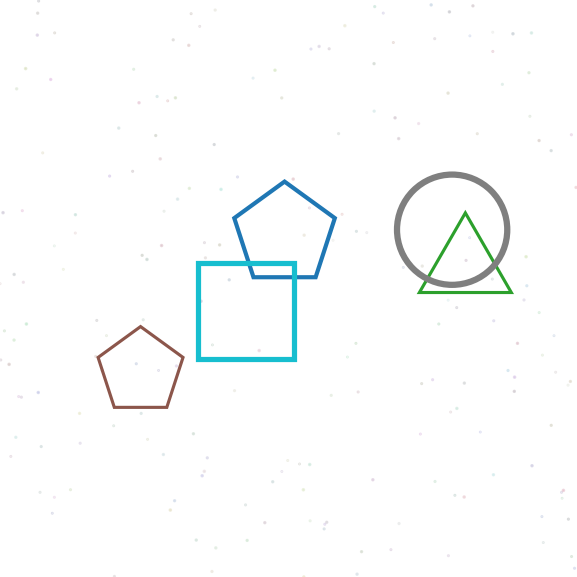[{"shape": "pentagon", "thickness": 2, "radius": 0.46, "center": [0.493, 0.593]}, {"shape": "triangle", "thickness": 1.5, "radius": 0.46, "center": [0.806, 0.539]}, {"shape": "pentagon", "thickness": 1.5, "radius": 0.39, "center": [0.243, 0.356]}, {"shape": "circle", "thickness": 3, "radius": 0.48, "center": [0.783, 0.601]}, {"shape": "square", "thickness": 2.5, "radius": 0.42, "center": [0.427, 0.461]}]